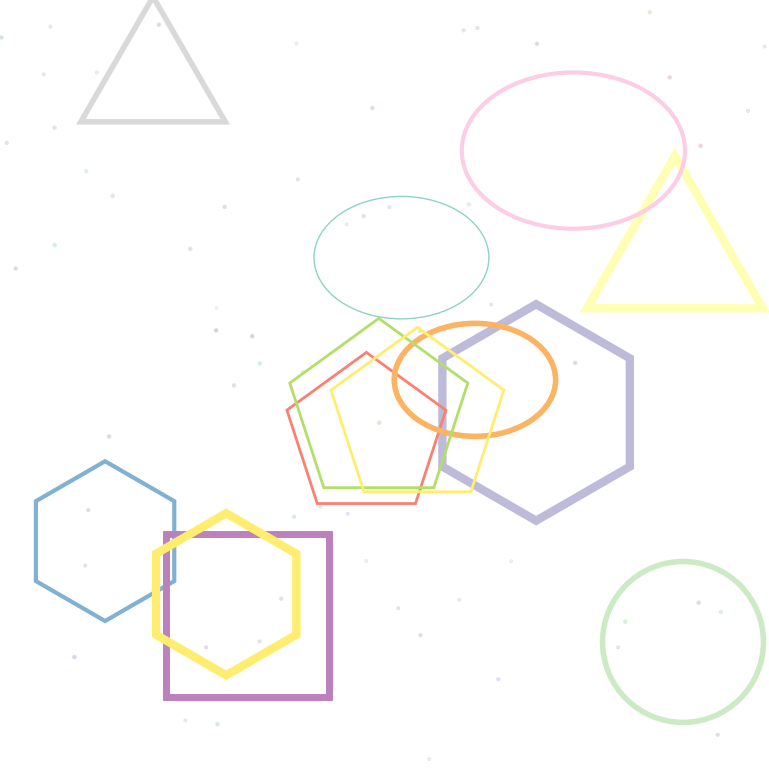[{"shape": "oval", "thickness": 0.5, "radius": 0.57, "center": [0.521, 0.665]}, {"shape": "triangle", "thickness": 3, "radius": 0.66, "center": [0.876, 0.666]}, {"shape": "hexagon", "thickness": 3, "radius": 0.7, "center": [0.696, 0.464]}, {"shape": "pentagon", "thickness": 1, "radius": 0.54, "center": [0.476, 0.434]}, {"shape": "hexagon", "thickness": 1.5, "radius": 0.52, "center": [0.136, 0.297]}, {"shape": "oval", "thickness": 2, "radius": 0.52, "center": [0.617, 0.507]}, {"shape": "pentagon", "thickness": 1, "radius": 0.61, "center": [0.492, 0.465]}, {"shape": "oval", "thickness": 1.5, "radius": 0.72, "center": [0.745, 0.804]}, {"shape": "triangle", "thickness": 2, "radius": 0.54, "center": [0.199, 0.896]}, {"shape": "square", "thickness": 2.5, "radius": 0.53, "center": [0.322, 0.201]}, {"shape": "circle", "thickness": 2, "radius": 0.52, "center": [0.887, 0.166]}, {"shape": "hexagon", "thickness": 3, "radius": 0.53, "center": [0.294, 0.228]}, {"shape": "pentagon", "thickness": 1, "radius": 0.59, "center": [0.542, 0.457]}]